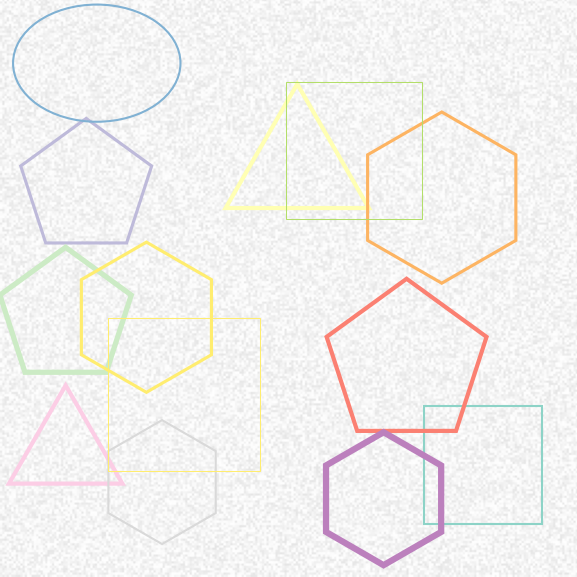[{"shape": "square", "thickness": 1, "radius": 0.51, "center": [0.837, 0.195]}, {"shape": "triangle", "thickness": 2, "radius": 0.72, "center": [0.515, 0.71]}, {"shape": "pentagon", "thickness": 1.5, "radius": 0.6, "center": [0.149, 0.675]}, {"shape": "pentagon", "thickness": 2, "radius": 0.73, "center": [0.704, 0.371]}, {"shape": "oval", "thickness": 1, "radius": 0.72, "center": [0.168, 0.89]}, {"shape": "hexagon", "thickness": 1.5, "radius": 0.74, "center": [0.765, 0.657]}, {"shape": "square", "thickness": 0.5, "radius": 0.59, "center": [0.613, 0.738]}, {"shape": "triangle", "thickness": 2, "radius": 0.57, "center": [0.114, 0.218]}, {"shape": "hexagon", "thickness": 1, "radius": 0.54, "center": [0.281, 0.164]}, {"shape": "hexagon", "thickness": 3, "radius": 0.58, "center": [0.664, 0.136]}, {"shape": "pentagon", "thickness": 2.5, "radius": 0.6, "center": [0.114, 0.451]}, {"shape": "square", "thickness": 0.5, "radius": 0.66, "center": [0.319, 0.316]}, {"shape": "hexagon", "thickness": 1.5, "radius": 0.65, "center": [0.254, 0.45]}]